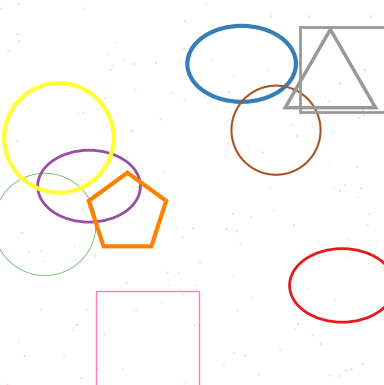[{"shape": "oval", "thickness": 2, "radius": 0.68, "center": [0.889, 0.259]}, {"shape": "oval", "thickness": 3, "radius": 0.71, "center": [0.628, 0.834]}, {"shape": "circle", "thickness": 0.5, "radius": 0.66, "center": [0.116, 0.417]}, {"shape": "oval", "thickness": 2, "radius": 0.67, "center": [0.231, 0.516]}, {"shape": "pentagon", "thickness": 3, "radius": 0.53, "center": [0.331, 0.446]}, {"shape": "circle", "thickness": 3, "radius": 0.71, "center": [0.153, 0.642]}, {"shape": "circle", "thickness": 1.5, "radius": 0.58, "center": [0.717, 0.662]}, {"shape": "square", "thickness": 1, "radius": 0.67, "center": [0.383, 0.11]}, {"shape": "square", "thickness": 2, "radius": 0.55, "center": [0.889, 0.82]}, {"shape": "triangle", "thickness": 2.5, "radius": 0.68, "center": [0.858, 0.788]}]